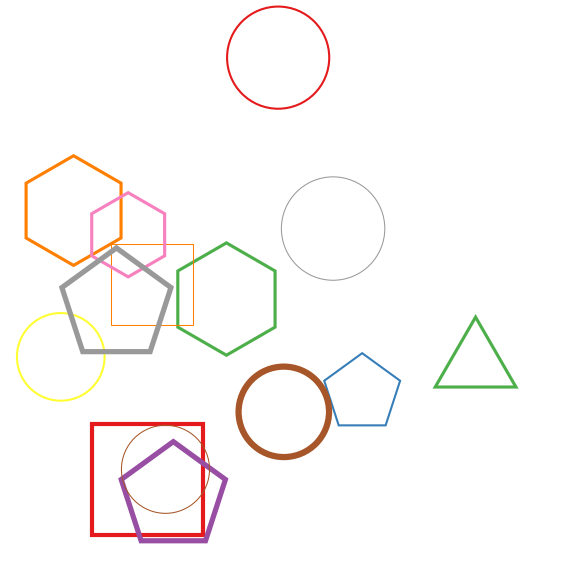[{"shape": "square", "thickness": 2, "radius": 0.48, "center": [0.256, 0.169]}, {"shape": "circle", "thickness": 1, "radius": 0.44, "center": [0.482, 0.899]}, {"shape": "pentagon", "thickness": 1, "radius": 0.35, "center": [0.627, 0.318]}, {"shape": "triangle", "thickness": 1.5, "radius": 0.4, "center": [0.824, 0.369]}, {"shape": "hexagon", "thickness": 1.5, "radius": 0.49, "center": [0.392, 0.481]}, {"shape": "pentagon", "thickness": 2.5, "radius": 0.47, "center": [0.3, 0.14]}, {"shape": "square", "thickness": 0.5, "radius": 0.35, "center": [0.263, 0.507]}, {"shape": "hexagon", "thickness": 1.5, "radius": 0.47, "center": [0.127, 0.635]}, {"shape": "circle", "thickness": 1, "radius": 0.38, "center": [0.105, 0.381]}, {"shape": "circle", "thickness": 3, "radius": 0.39, "center": [0.491, 0.286]}, {"shape": "circle", "thickness": 0.5, "radius": 0.38, "center": [0.287, 0.186]}, {"shape": "hexagon", "thickness": 1.5, "radius": 0.36, "center": [0.222, 0.593]}, {"shape": "circle", "thickness": 0.5, "radius": 0.45, "center": [0.577, 0.603]}, {"shape": "pentagon", "thickness": 2.5, "radius": 0.5, "center": [0.202, 0.471]}]